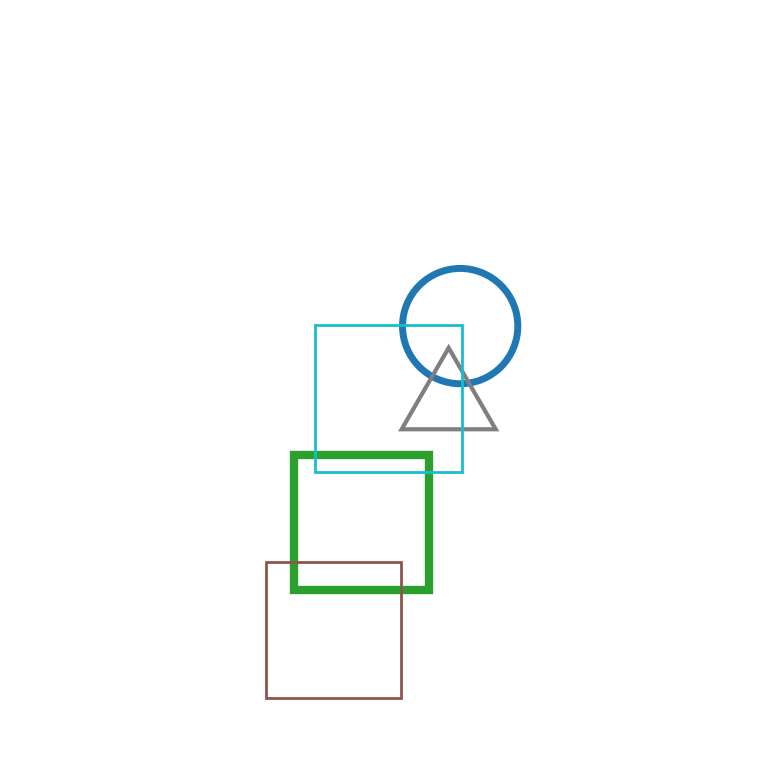[{"shape": "circle", "thickness": 2.5, "radius": 0.37, "center": [0.598, 0.577]}, {"shape": "square", "thickness": 3, "radius": 0.44, "center": [0.469, 0.321]}, {"shape": "square", "thickness": 1, "radius": 0.44, "center": [0.433, 0.182]}, {"shape": "triangle", "thickness": 1.5, "radius": 0.35, "center": [0.583, 0.478]}, {"shape": "square", "thickness": 1, "radius": 0.48, "center": [0.505, 0.483]}]